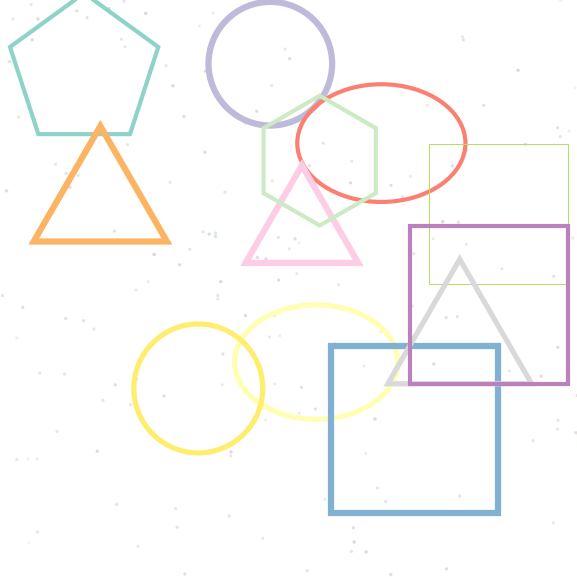[{"shape": "pentagon", "thickness": 2, "radius": 0.67, "center": [0.146, 0.876]}, {"shape": "oval", "thickness": 2.5, "radius": 0.71, "center": [0.548, 0.372]}, {"shape": "circle", "thickness": 3, "radius": 0.54, "center": [0.468, 0.889]}, {"shape": "oval", "thickness": 2, "radius": 0.73, "center": [0.66, 0.751]}, {"shape": "square", "thickness": 3, "radius": 0.72, "center": [0.718, 0.256]}, {"shape": "triangle", "thickness": 3, "radius": 0.67, "center": [0.174, 0.648]}, {"shape": "square", "thickness": 0.5, "radius": 0.6, "center": [0.863, 0.628]}, {"shape": "triangle", "thickness": 3, "radius": 0.56, "center": [0.523, 0.6]}, {"shape": "triangle", "thickness": 2.5, "radius": 0.72, "center": [0.796, 0.406]}, {"shape": "square", "thickness": 2, "radius": 0.68, "center": [0.847, 0.471]}, {"shape": "hexagon", "thickness": 2, "radius": 0.56, "center": [0.554, 0.721]}, {"shape": "circle", "thickness": 2.5, "radius": 0.56, "center": [0.343, 0.326]}]